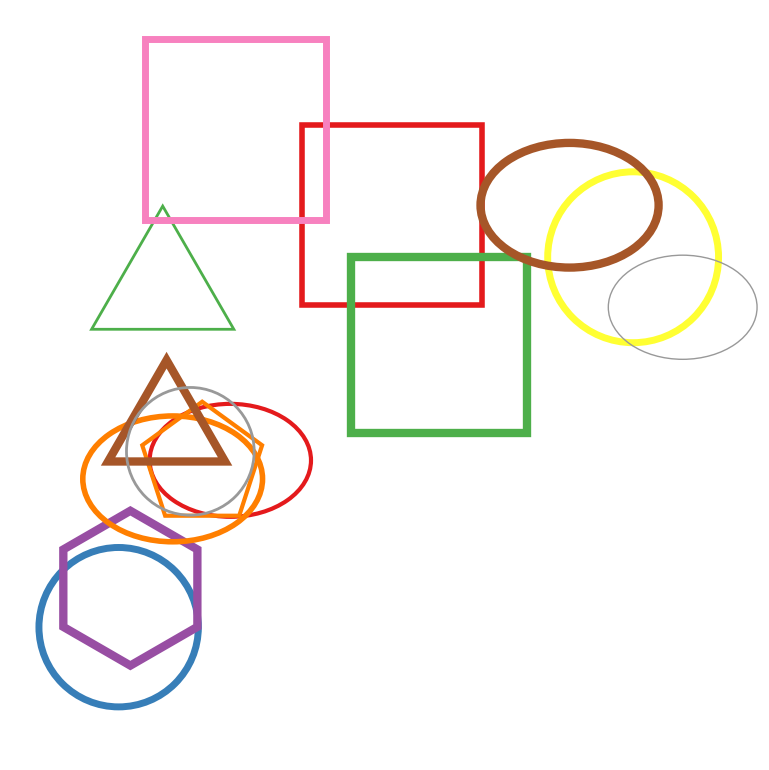[{"shape": "oval", "thickness": 1.5, "radius": 0.52, "center": [0.299, 0.402]}, {"shape": "square", "thickness": 2, "radius": 0.58, "center": [0.509, 0.72]}, {"shape": "circle", "thickness": 2.5, "radius": 0.52, "center": [0.154, 0.185]}, {"shape": "triangle", "thickness": 1, "radius": 0.53, "center": [0.211, 0.626]}, {"shape": "square", "thickness": 3, "radius": 0.57, "center": [0.57, 0.552]}, {"shape": "hexagon", "thickness": 3, "radius": 0.5, "center": [0.169, 0.236]}, {"shape": "oval", "thickness": 2, "radius": 0.58, "center": [0.224, 0.378]}, {"shape": "pentagon", "thickness": 1.5, "radius": 0.41, "center": [0.263, 0.396]}, {"shape": "circle", "thickness": 2.5, "radius": 0.55, "center": [0.822, 0.666]}, {"shape": "triangle", "thickness": 3, "radius": 0.44, "center": [0.216, 0.445]}, {"shape": "oval", "thickness": 3, "radius": 0.58, "center": [0.74, 0.733]}, {"shape": "square", "thickness": 2.5, "radius": 0.59, "center": [0.306, 0.832]}, {"shape": "circle", "thickness": 1, "radius": 0.41, "center": [0.247, 0.414]}, {"shape": "oval", "thickness": 0.5, "radius": 0.48, "center": [0.887, 0.601]}]